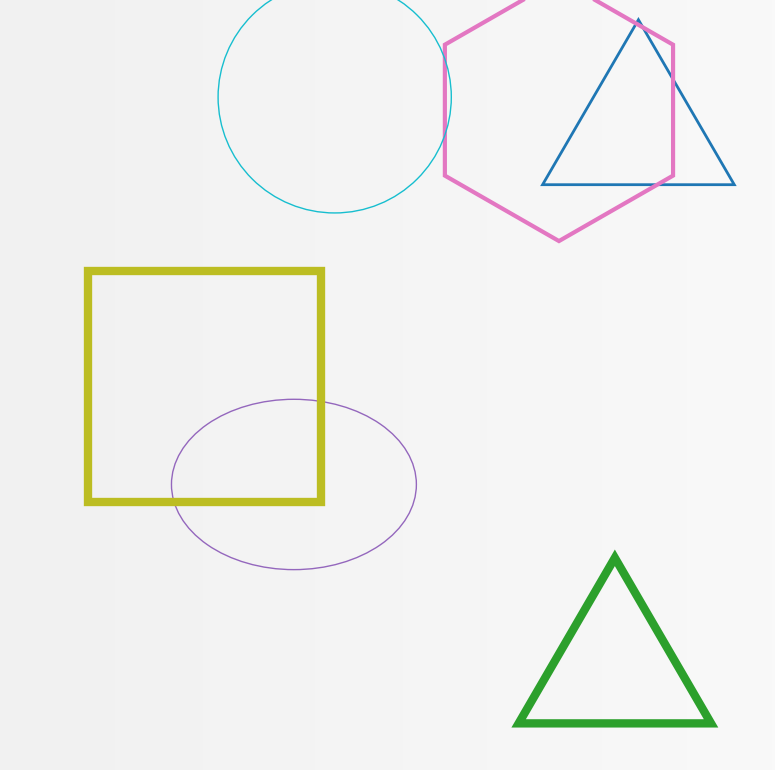[{"shape": "triangle", "thickness": 1, "radius": 0.71, "center": [0.824, 0.832]}, {"shape": "triangle", "thickness": 3, "radius": 0.72, "center": [0.793, 0.132]}, {"shape": "oval", "thickness": 0.5, "radius": 0.79, "center": [0.379, 0.371]}, {"shape": "hexagon", "thickness": 1.5, "radius": 0.85, "center": [0.721, 0.857]}, {"shape": "square", "thickness": 3, "radius": 0.75, "center": [0.264, 0.498]}, {"shape": "circle", "thickness": 0.5, "radius": 0.75, "center": [0.432, 0.874]}]